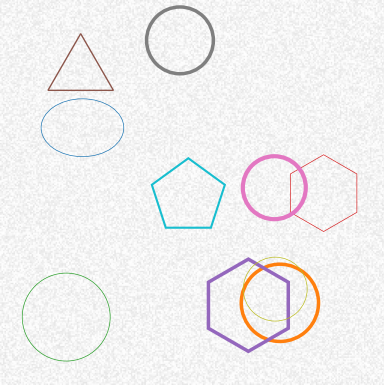[{"shape": "oval", "thickness": 0.5, "radius": 0.54, "center": [0.214, 0.668]}, {"shape": "circle", "thickness": 2.5, "radius": 0.5, "center": [0.727, 0.213]}, {"shape": "circle", "thickness": 0.5, "radius": 0.57, "center": [0.172, 0.176]}, {"shape": "hexagon", "thickness": 0.5, "radius": 0.5, "center": [0.841, 0.498]}, {"shape": "hexagon", "thickness": 2.5, "radius": 0.6, "center": [0.645, 0.207]}, {"shape": "triangle", "thickness": 1, "radius": 0.49, "center": [0.21, 0.814]}, {"shape": "circle", "thickness": 3, "radius": 0.41, "center": [0.713, 0.512]}, {"shape": "circle", "thickness": 2.5, "radius": 0.43, "center": [0.467, 0.895]}, {"shape": "circle", "thickness": 0.5, "radius": 0.41, "center": [0.715, 0.249]}, {"shape": "pentagon", "thickness": 1.5, "radius": 0.5, "center": [0.489, 0.489]}]